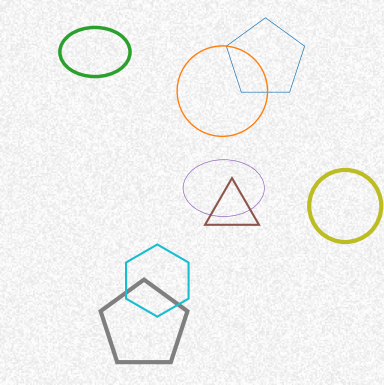[{"shape": "pentagon", "thickness": 0.5, "radius": 0.53, "center": [0.69, 0.847]}, {"shape": "circle", "thickness": 1, "radius": 0.59, "center": [0.578, 0.763]}, {"shape": "oval", "thickness": 2.5, "radius": 0.46, "center": [0.247, 0.865]}, {"shape": "oval", "thickness": 0.5, "radius": 0.53, "center": [0.581, 0.511]}, {"shape": "triangle", "thickness": 1.5, "radius": 0.4, "center": [0.603, 0.457]}, {"shape": "pentagon", "thickness": 3, "radius": 0.59, "center": [0.374, 0.155]}, {"shape": "circle", "thickness": 3, "radius": 0.47, "center": [0.897, 0.465]}, {"shape": "hexagon", "thickness": 1.5, "radius": 0.47, "center": [0.409, 0.271]}]